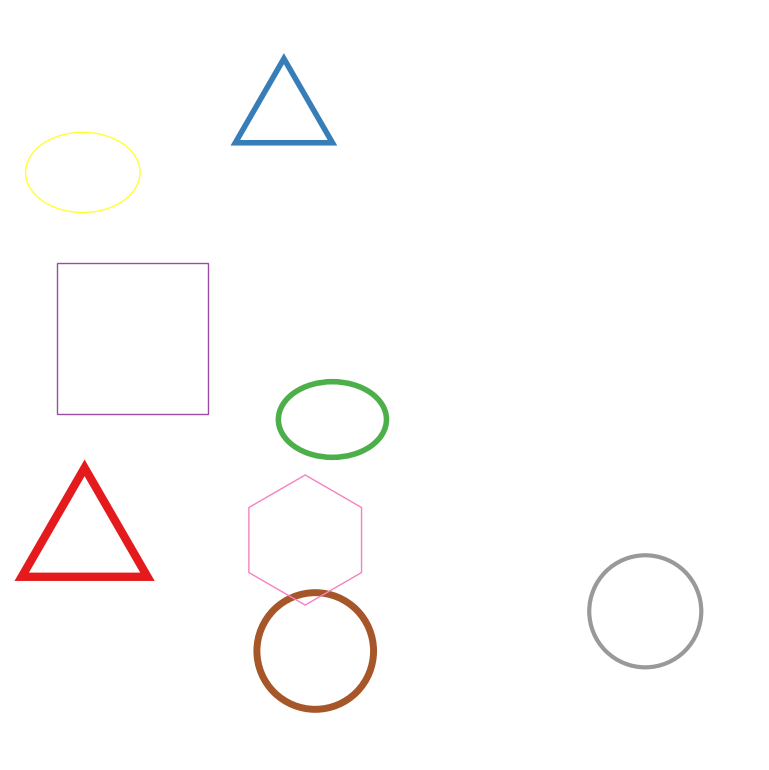[{"shape": "triangle", "thickness": 3, "radius": 0.47, "center": [0.11, 0.298]}, {"shape": "triangle", "thickness": 2, "radius": 0.36, "center": [0.369, 0.851]}, {"shape": "oval", "thickness": 2, "radius": 0.35, "center": [0.432, 0.455]}, {"shape": "square", "thickness": 0.5, "radius": 0.49, "center": [0.172, 0.56]}, {"shape": "oval", "thickness": 0.5, "radius": 0.37, "center": [0.108, 0.776]}, {"shape": "circle", "thickness": 2.5, "radius": 0.38, "center": [0.409, 0.155]}, {"shape": "hexagon", "thickness": 0.5, "radius": 0.42, "center": [0.396, 0.299]}, {"shape": "circle", "thickness": 1.5, "radius": 0.36, "center": [0.838, 0.206]}]